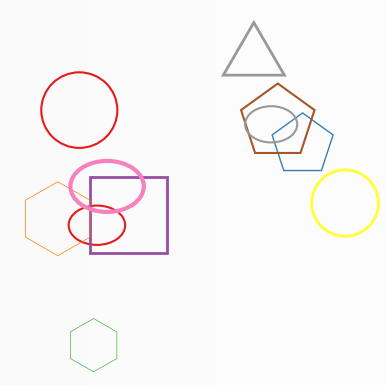[{"shape": "circle", "thickness": 1.5, "radius": 0.49, "center": [0.205, 0.714]}, {"shape": "oval", "thickness": 1.5, "radius": 0.36, "center": [0.25, 0.415]}, {"shape": "pentagon", "thickness": 1, "radius": 0.41, "center": [0.781, 0.624]}, {"shape": "hexagon", "thickness": 0.5, "radius": 0.35, "center": [0.242, 0.103]}, {"shape": "square", "thickness": 2, "radius": 0.5, "center": [0.333, 0.442]}, {"shape": "hexagon", "thickness": 0.5, "radius": 0.48, "center": [0.149, 0.432]}, {"shape": "circle", "thickness": 2, "radius": 0.43, "center": [0.891, 0.473]}, {"shape": "pentagon", "thickness": 1.5, "radius": 0.5, "center": [0.717, 0.683]}, {"shape": "oval", "thickness": 3, "radius": 0.47, "center": [0.276, 0.516]}, {"shape": "triangle", "thickness": 2, "radius": 0.46, "center": [0.655, 0.85]}, {"shape": "oval", "thickness": 1.5, "radius": 0.34, "center": [0.7, 0.677]}]